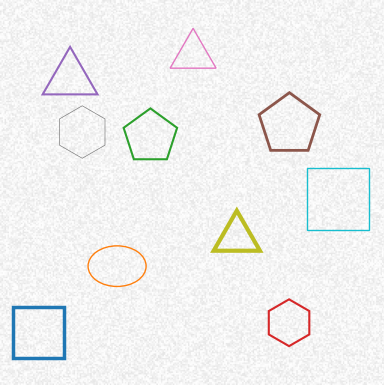[{"shape": "square", "thickness": 2.5, "radius": 0.33, "center": [0.1, 0.136]}, {"shape": "oval", "thickness": 1, "radius": 0.38, "center": [0.304, 0.309]}, {"shape": "pentagon", "thickness": 1.5, "radius": 0.37, "center": [0.391, 0.645]}, {"shape": "hexagon", "thickness": 1.5, "radius": 0.3, "center": [0.751, 0.162]}, {"shape": "triangle", "thickness": 1.5, "radius": 0.41, "center": [0.182, 0.796]}, {"shape": "pentagon", "thickness": 2, "radius": 0.41, "center": [0.752, 0.676]}, {"shape": "triangle", "thickness": 1, "radius": 0.34, "center": [0.502, 0.857]}, {"shape": "hexagon", "thickness": 0.5, "radius": 0.34, "center": [0.214, 0.657]}, {"shape": "triangle", "thickness": 3, "radius": 0.35, "center": [0.615, 0.383]}, {"shape": "square", "thickness": 1, "radius": 0.4, "center": [0.878, 0.482]}]